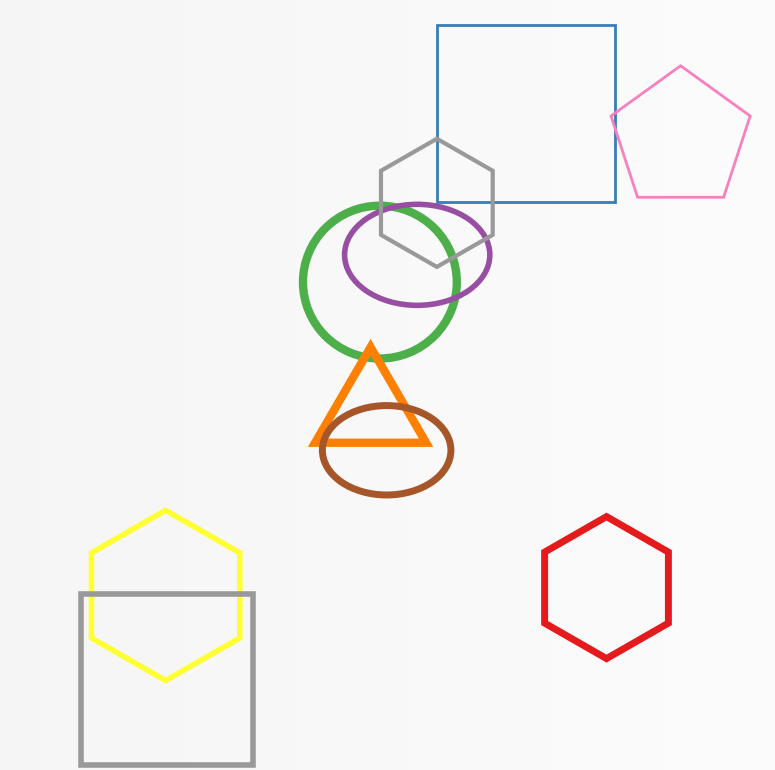[{"shape": "hexagon", "thickness": 2.5, "radius": 0.46, "center": [0.783, 0.237]}, {"shape": "square", "thickness": 1, "radius": 0.57, "center": [0.679, 0.853]}, {"shape": "circle", "thickness": 3, "radius": 0.5, "center": [0.49, 0.634]}, {"shape": "oval", "thickness": 2, "radius": 0.47, "center": [0.538, 0.669]}, {"shape": "triangle", "thickness": 3, "radius": 0.41, "center": [0.478, 0.466]}, {"shape": "hexagon", "thickness": 2, "radius": 0.55, "center": [0.214, 0.227]}, {"shape": "oval", "thickness": 2.5, "radius": 0.41, "center": [0.499, 0.415]}, {"shape": "pentagon", "thickness": 1, "radius": 0.47, "center": [0.878, 0.82]}, {"shape": "square", "thickness": 2, "radius": 0.56, "center": [0.216, 0.118]}, {"shape": "hexagon", "thickness": 1.5, "radius": 0.42, "center": [0.564, 0.737]}]